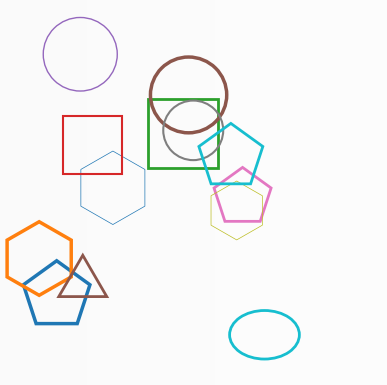[{"shape": "pentagon", "thickness": 2.5, "radius": 0.45, "center": [0.146, 0.232]}, {"shape": "hexagon", "thickness": 0.5, "radius": 0.48, "center": [0.291, 0.512]}, {"shape": "hexagon", "thickness": 2.5, "radius": 0.48, "center": [0.101, 0.329]}, {"shape": "square", "thickness": 2, "radius": 0.45, "center": [0.472, 0.653]}, {"shape": "square", "thickness": 1.5, "radius": 0.38, "center": [0.239, 0.624]}, {"shape": "circle", "thickness": 1, "radius": 0.48, "center": [0.207, 0.859]}, {"shape": "circle", "thickness": 2.5, "radius": 0.49, "center": [0.487, 0.753]}, {"shape": "triangle", "thickness": 2, "radius": 0.36, "center": [0.214, 0.265]}, {"shape": "pentagon", "thickness": 2, "radius": 0.39, "center": [0.626, 0.488]}, {"shape": "circle", "thickness": 1.5, "radius": 0.39, "center": [0.499, 0.661]}, {"shape": "hexagon", "thickness": 0.5, "radius": 0.38, "center": [0.611, 0.453]}, {"shape": "pentagon", "thickness": 2, "radius": 0.43, "center": [0.596, 0.593]}, {"shape": "oval", "thickness": 2, "radius": 0.45, "center": [0.683, 0.13]}]